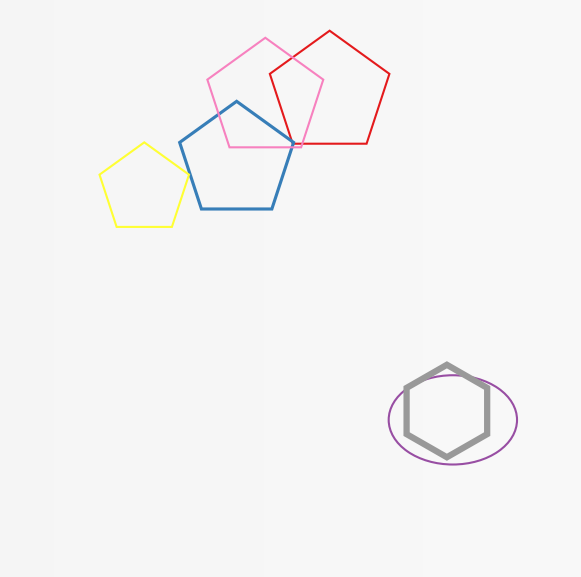[{"shape": "pentagon", "thickness": 1, "radius": 0.54, "center": [0.567, 0.838]}, {"shape": "pentagon", "thickness": 1.5, "radius": 0.52, "center": [0.407, 0.721]}, {"shape": "oval", "thickness": 1, "radius": 0.55, "center": [0.779, 0.272]}, {"shape": "pentagon", "thickness": 1, "radius": 0.4, "center": [0.248, 0.672]}, {"shape": "pentagon", "thickness": 1, "radius": 0.52, "center": [0.456, 0.829]}, {"shape": "hexagon", "thickness": 3, "radius": 0.4, "center": [0.769, 0.287]}]